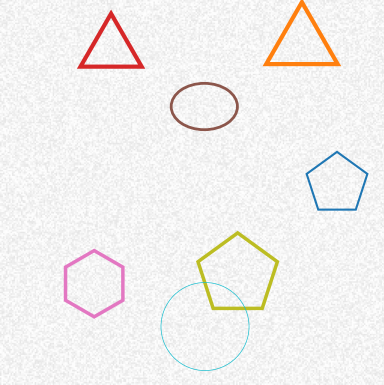[{"shape": "pentagon", "thickness": 1.5, "radius": 0.41, "center": [0.875, 0.523]}, {"shape": "triangle", "thickness": 3, "radius": 0.54, "center": [0.784, 0.887]}, {"shape": "triangle", "thickness": 3, "radius": 0.46, "center": [0.289, 0.873]}, {"shape": "oval", "thickness": 2, "radius": 0.43, "center": [0.531, 0.723]}, {"shape": "hexagon", "thickness": 2.5, "radius": 0.43, "center": [0.245, 0.263]}, {"shape": "pentagon", "thickness": 2.5, "radius": 0.54, "center": [0.617, 0.287]}, {"shape": "circle", "thickness": 0.5, "radius": 0.57, "center": [0.533, 0.152]}]